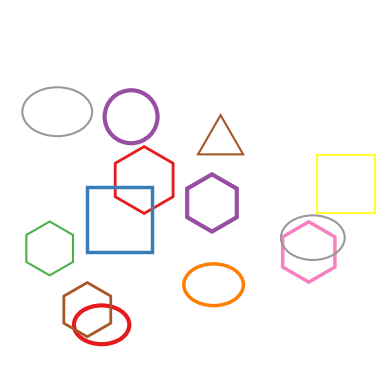[{"shape": "oval", "thickness": 3, "radius": 0.36, "center": [0.264, 0.156]}, {"shape": "hexagon", "thickness": 2, "radius": 0.43, "center": [0.374, 0.532]}, {"shape": "square", "thickness": 2.5, "radius": 0.42, "center": [0.309, 0.429]}, {"shape": "hexagon", "thickness": 1.5, "radius": 0.35, "center": [0.129, 0.355]}, {"shape": "hexagon", "thickness": 3, "radius": 0.37, "center": [0.551, 0.473]}, {"shape": "circle", "thickness": 3, "radius": 0.34, "center": [0.341, 0.697]}, {"shape": "oval", "thickness": 2.5, "radius": 0.39, "center": [0.555, 0.26]}, {"shape": "square", "thickness": 1.5, "radius": 0.38, "center": [0.899, 0.522]}, {"shape": "triangle", "thickness": 1.5, "radius": 0.34, "center": [0.573, 0.633]}, {"shape": "hexagon", "thickness": 2, "radius": 0.35, "center": [0.227, 0.196]}, {"shape": "hexagon", "thickness": 2.5, "radius": 0.39, "center": [0.802, 0.346]}, {"shape": "oval", "thickness": 1.5, "radius": 0.41, "center": [0.812, 0.383]}, {"shape": "oval", "thickness": 1.5, "radius": 0.45, "center": [0.149, 0.71]}]